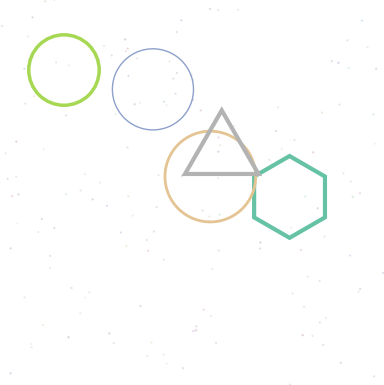[{"shape": "hexagon", "thickness": 3, "radius": 0.53, "center": [0.752, 0.488]}, {"shape": "circle", "thickness": 1, "radius": 0.53, "center": [0.397, 0.768]}, {"shape": "circle", "thickness": 2.5, "radius": 0.46, "center": [0.166, 0.818]}, {"shape": "circle", "thickness": 2, "radius": 0.59, "center": [0.546, 0.541]}, {"shape": "triangle", "thickness": 3, "radius": 0.55, "center": [0.576, 0.603]}]